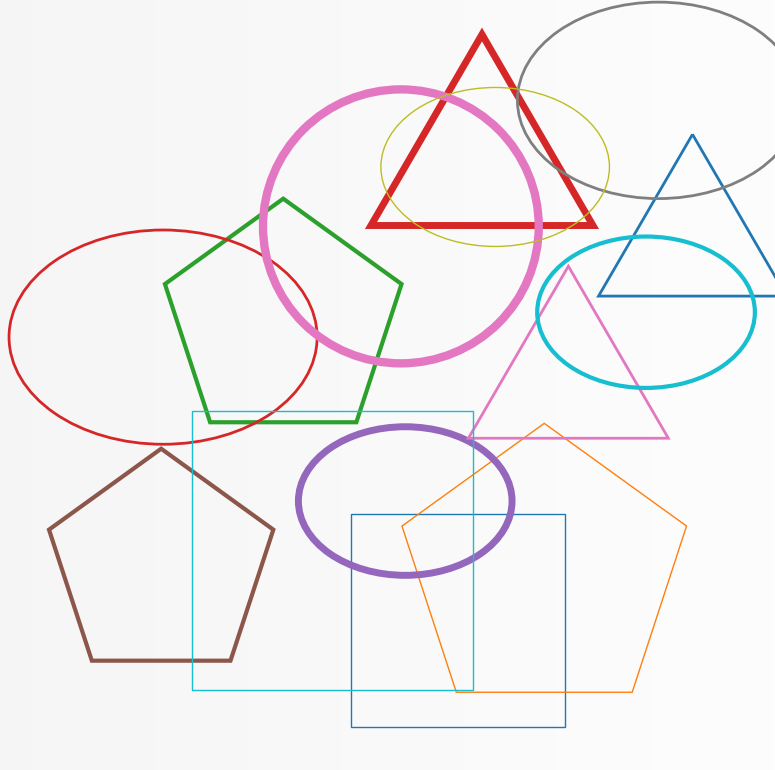[{"shape": "square", "thickness": 0.5, "radius": 0.69, "center": [0.591, 0.194]}, {"shape": "triangle", "thickness": 1, "radius": 0.7, "center": [0.894, 0.685]}, {"shape": "pentagon", "thickness": 0.5, "radius": 0.97, "center": [0.702, 0.257]}, {"shape": "pentagon", "thickness": 1.5, "radius": 0.8, "center": [0.365, 0.581]}, {"shape": "oval", "thickness": 1, "radius": 0.99, "center": [0.21, 0.562]}, {"shape": "triangle", "thickness": 2.5, "radius": 0.83, "center": [0.622, 0.79]}, {"shape": "oval", "thickness": 2.5, "radius": 0.69, "center": [0.523, 0.349]}, {"shape": "pentagon", "thickness": 1.5, "radius": 0.76, "center": [0.208, 0.265]}, {"shape": "triangle", "thickness": 1, "radius": 0.74, "center": [0.733, 0.505]}, {"shape": "circle", "thickness": 3, "radius": 0.89, "center": [0.517, 0.706]}, {"shape": "oval", "thickness": 1, "radius": 0.91, "center": [0.85, 0.87]}, {"shape": "oval", "thickness": 0.5, "radius": 0.74, "center": [0.639, 0.783]}, {"shape": "square", "thickness": 0.5, "radius": 0.91, "center": [0.429, 0.285]}, {"shape": "oval", "thickness": 1.5, "radius": 0.7, "center": [0.834, 0.595]}]